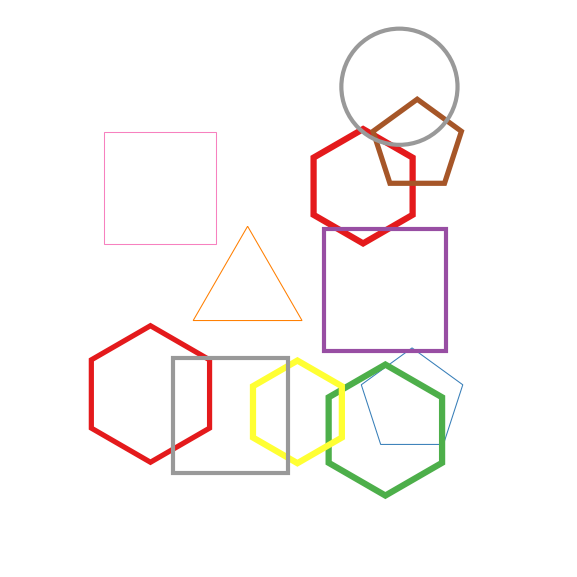[{"shape": "hexagon", "thickness": 2.5, "radius": 0.59, "center": [0.261, 0.317]}, {"shape": "hexagon", "thickness": 3, "radius": 0.5, "center": [0.629, 0.677]}, {"shape": "pentagon", "thickness": 0.5, "radius": 0.46, "center": [0.713, 0.304]}, {"shape": "hexagon", "thickness": 3, "radius": 0.57, "center": [0.667, 0.254]}, {"shape": "square", "thickness": 2, "radius": 0.53, "center": [0.667, 0.497]}, {"shape": "triangle", "thickness": 0.5, "radius": 0.54, "center": [0.429, 0.499]}, {"shape": "hexagon", "thickness": 3, "radius": 0.44, "center": [0.515, 0.286]}, {"shape": "pentagon", "thickness": 2.5, "radius": 0.4, "center": [0.722, 0.747]}, {"shape": "square", "thickness": 0.5, "radius": 0.48, "center": [0.277, 0.674]}, {"shape": "circle", "thickness": 2, "radius": 0.5, "center": [0.692, 0.849]}, {"shape": "square", "thickness": 2, "radius": 0.5, "center": [0.4, 0.279]}]